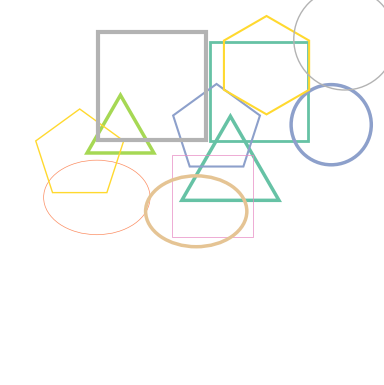[{"shape": "square", "thickness": 2, "radius": 0.64, "center": [0.673, 0.763]}, {"shape": "triangle", "thickness": 2.5, "radius": 0.73, "center": [0.598, 0.552]}, {"shape": "oval", "thickness": 0.5, "radius": 0.69, "center": [0.252, 0.487]}, {"shape": "pentagon", "thickness": 1.5, "radius": 0.59, "center": [0.562, 0.663]}, {"shape": "circle", "thickness": 2.5, "radius": 0.52, "center": [0.86, 0.676]}, {"shape": "square", "thickness": 0.5, "radius": 0.53, "center": [0.552, 0.49]}, {"shape": "triangle", "thickness": 2.5, "radius": 0.5, "center": [0.313, 0.653]}, {"shape": "pentagon", "thickness": 1, "radius": 0.6, "center": [0.207, 0.597]}, {"shape": "hexagon", "thickness": 1.5, "radius": 0.64, "center": [0.692, 0.831]}, {"shape": "oval", "thickness": 2.5, "radius": 0.66, "center": [0.51, 0.451]}, {"shape": "circle", "thickness": 1, "radius": 0.66, "center": [0.895, 0.898]}, {"shape": "square", "thickness": 3, "radius": 0.7, "center": [0.395, 0.777]}]